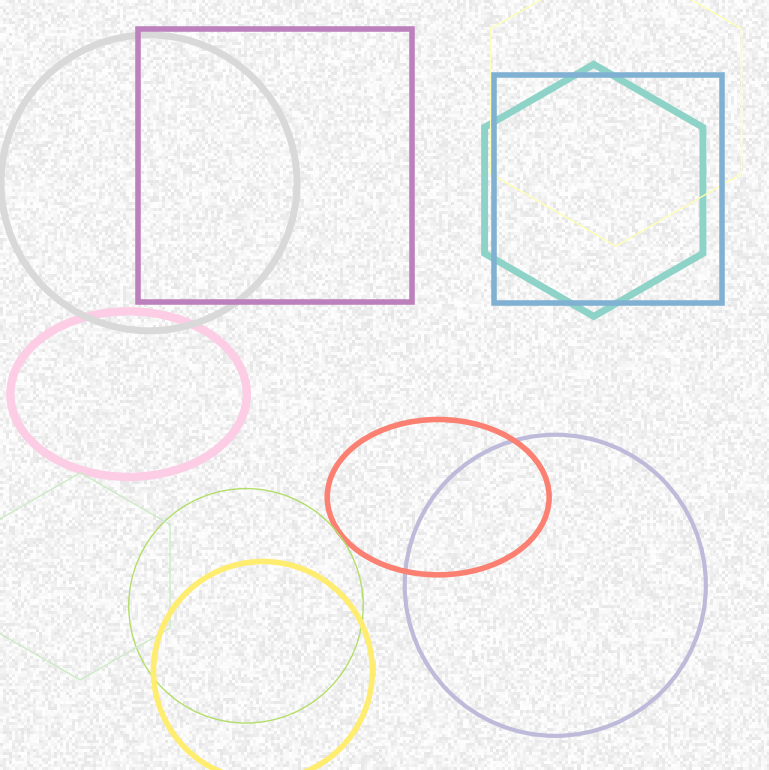[{"shape": "hexagon", "thickness": 2.5, "radius": 0.82, "center": [0.771, 0.753]}, {"shape": "hexagon", "thickness": 0.5, "radius": 0.94, "center": [0.8, 0.869]}, {"shape": "circle", "thickness": 1.5, "radius": 0.98, "center": [0.721, 0.24]}, {"shape": "oval", "thickness": 2, "radius": 0.72, "center": [0.569, 0.354]}, {"shape": "square", "thickness": 2, "radius": 0.74, "center": [0.789, 0.755]}, {"shape": "circle", "thickness": 0.5, "radius": 0.76, "center": [0.319, 0.213]}, {"shape": "oval", "thickness": 3, "radius": 0.77, "center": [0.167, 0.488]}, {"shape": "circle", "thickness": 2.5, "radius": 0.96, "center": [0.194, 0.763]}, {"shape": "square", "thickness": 2, "radius": 0.89, "center": [0.358, 0.785]}, {"shape": "hexagon", "thickness": 0.5, "radius": 0.67, "center": [0.104, 0.252]}, {"shape": "circle", "thickness": 2, "radius": 0.71, "center": [0.341, 0.129]}]